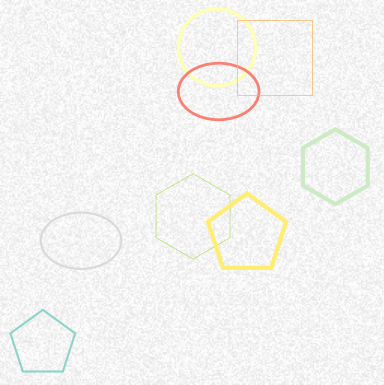[{"shape": "pentagon", "thickness": 1.5, "radius": 0.44, "center": [0.111, 0.107]}, {"shape": "circle", "thickness": 2.5, "radius": 0.5, "center": [0.564, 0.877]}, {"shape": "oval", "thickness": 2, "radius": 0.52, "center": [0.568, 0.762]}, {"shape": "square", "thickness": 0.5, "radius": 0.49, "center": [0.712, 0.851]}, {"shape": "hexagon", "thickness": 0.5, "radius": 0.55, "center": [0.501, 0.438]}, {"shape": "oval", "thickness": 1.5, "radius": 0.52, "center": [0.21, 0.375]}, {"shape": "hexagon", "thickness": 3, "radius": 0.49, "center": [0.871, 0.567]}, {"shape": "pentagon", "thickness": 3, "radius": 0.53, "center": [0.642, 0.391]}]